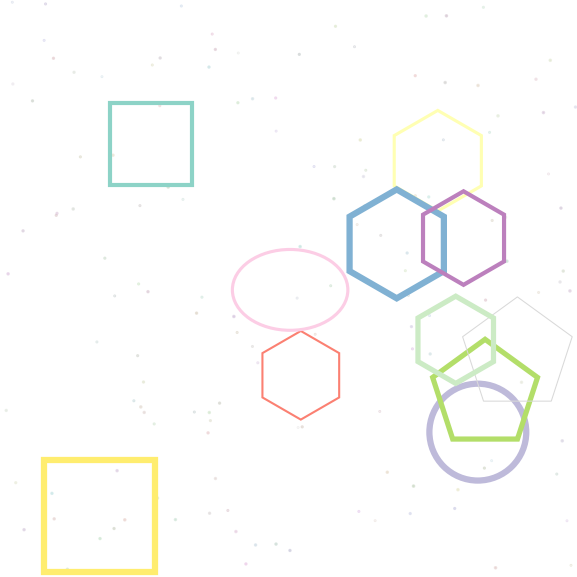[{"shape": "square", "thickness": 2, "radius": 0.35, "center": [0.261, 0.75]}, {"shape": "hexagon", "thickness": 1.5, "radius": 0.44, "center": [0.758, 0.721]}, {"shape": "circle", "thickness": 3, "radius": 0.42, "center": [0.827, 0.251]}, {"shape": "hexagon", "thickness": 1, "radius": 0.38, "center": [0.521, 0.349]}, {"shape": "hexagon", "thickness": 3, "radius": 0.47, "center": [0.687, 0.577]}, {"shape": "pentagon", "thickness": 2.5, "radius": 0.48, "center": [0.84, 0.316]}, {"shape": "oval", "thickness": 1.5, "radius": 0.5, "center": [0.502, 0.497]}, {"shape": "pentagon", "thickness": 0.5, "radius": 0.5, "center": [0.896, 0.385]}, {"shape": "hexagon", "thickness": 2, "radius": 0.41, "center": [0.803, 0.587]}, {"shape": "hexagon", "thickness": 2.5, "radius": 0.38, "center": [0.789, 0.411]}, {"shape": "square", "thickness": 3, "radius": 0.48, "center": [0.173, 0.106]}]